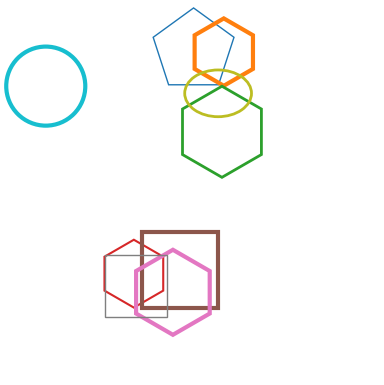[{"shape": "pentagon", "thickness": 1, "radius": 0.55, "center": [0.503, 0.869]}, {"shape": "hexagon", "thickness": 3, "radius": 0.44, "center": [0.581, 0.865]}, {"shape": "hexagon", "thickness": 2, "radius": 0.59, "center": [0.577, 0.658]}, {"shape": "hexagon", "thickness": 1.5, "radius": 0.44, "center": [0.348, 0.289]}, {"shape": "square", "thickness": 3, "radius": 0.5, "center": [0.468, 0.298]}, {"shape": "hexagon", "thickness": 3, "radius": 0.55, "center": [0.449, 0.241]}, {"shape": "square", "thickness": 1, "radius": 0.4, "center": [0.353, 0.256]}, {"shape": "oval", "thickness": 2, "radius": 0.43, "center": [0.566, 0.758]}, {"shape": "circle", "thickness": 3, "radius": 0.51, "center": [0.119, 0.776]}]